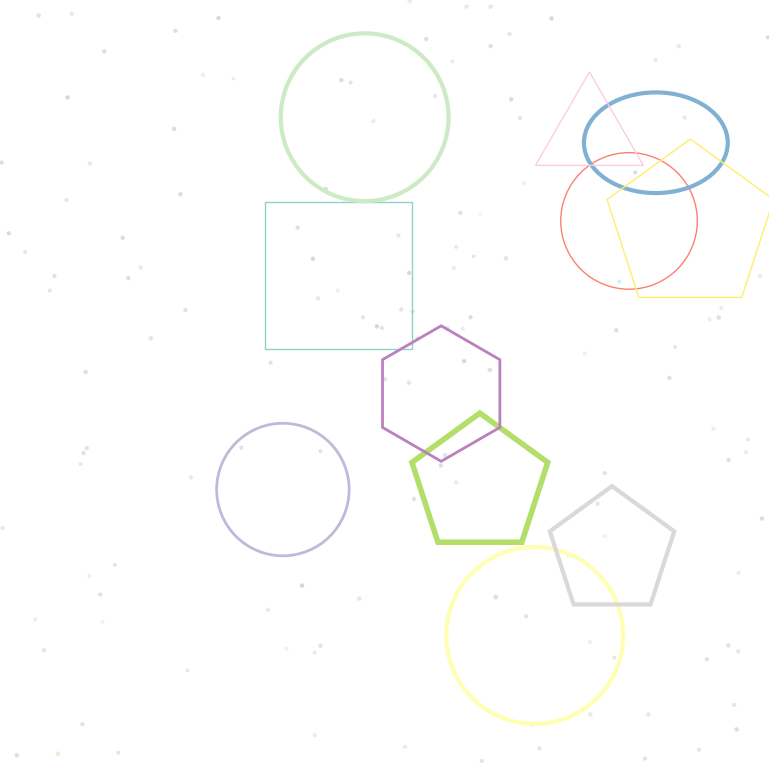[{"shape": "square", "thickness": 0.5, "radius": 0.48, "center": [0.439, 0.642]}, {"shape": "circle", "thickness": 1.5, "radius": 0.57, "center": [0.694, 0.175]}, {"shape": "circle", "thickness": 1, "radius": 0.43, "center": [0.367, 0.364]}, {"shape": "circle", "thickness": 0.5, "radius": 0.44, "center": [0.817, 0.713]}, {"shape": "oval", "thickness": 1.5, "radius": 0.47, "center": [0.852, 0.815]}, {"shape": "pentagon", "thickness": 2, "radius": 0.46, "center": [0.623, 0.371]}, {"shape": "triangle", "thickness": 0.5, "radius": 0.4, "center": [0.765, 0.826]}, {"shape": "pentagon", "thickness": 1.5, "radius": 0.42, "center": [0.795, 0.284]}, {"shape": "hexagon", "thickness": 1, "radius": 0.44, "center": [0.573, 0.489]}, {"shape": "circle", "thickness": 1.5, "radius": 0.54, "center": [0.474, 0.848]}, {"shape": "pentagon", "thickness": 0.5, "radius": 0.57, "center": [0.896, 0.706]}]